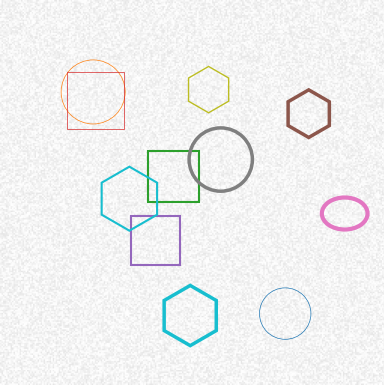[{"shape": "circle", "thickness": 0.5, "radius": 0.33, "center": [0.741, 0.185]}, {"shape": "circle", "thickness": 0.5, "radius": 0.42, "center": [0.242, 0.761]}, {"shape": "square", "thickness": 1.5, "radius": 0.33, "center": [0.452, 0.542]}, {"shape": "square", "thickness": 0.5, "radius": 0.37, "center": [0.248, 0.739]}, {"shape": "square", "thickness": 1.5, "radius": 0.32, "center": [0.403, 0.374]}, {"shape": "hexagon", "thickness": 2.5, "radius": 0.31, "center": [0.802, 0.705]}, {"shape": "oval", "thickness": 3, "radius": 0.3, "center": [0.895, 0.445]}, {"shape": "circle", "thickness": 2.5, "radius": 0.41, "center": [0.573, 0.586]}, {"shape": "hexagon", "thickness": 1, "radius": 0.3, "center": [0.542, 0.767]}, {"shape": "hexagon", "thickness": 2.5, "radius": 0.39, "center": [0.494, 0.18]}, {"shape": "hexagon", "thickness": 1.5, "radius": 0.42, "center": [0.336, 0.484]}]